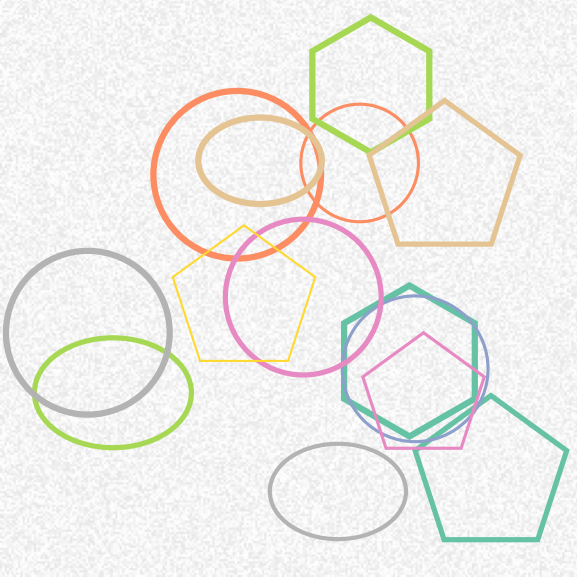[{"shape": "hexagon", "thickness": 3, "radius": 0.65, "center": [0.709, 0.374]}, {"shape": "pentagon", "thickness": 2.5, "radius": 0.69, "center": [0.85, 0.176]}, {"shape": "circle", "thickness": 3, "radius": 0.73, "center": [0.411, 0.697]}, {"shape": "circle", "thickness": 1.5, "radius": 0.51, "center": [0.623, 0.717]}, {"shape": "circle", "thickness": 1.5, "radius": 0.63, "center": [0.719, 0.361]}, {"shape": "pentagon", "thickness": 1.5, "radius": 0.55, "center": [0.733, 0.312]}, {"shape": "circle", "thickness": 2.5, "radius": 0.67, "center": [0.525, 0.485]}, {"shape": "hexagon", "thickness": 3, "radius": 0.58, "center": [0.642, 0.852]}, {"shape": "oval", "thickness": 2.5, "radius": 0.68, "center": [0.196, 0.319]}, {"shape": "pentagon", "thickness": 1, "radius": 0.65, "center": [0.423, 0.479]}, {"shape": "oval", "thickness": 3, "radius": 0.53, "center": [0.45, 0.721]}, {"shape": "pentagon", "thickness": 2.5, "radius": 0.69, "center": [0.77, 0.688]}, {"shape": "circle", "thickness": 3, "radius": 0.71, "center": [0.152, 0.423]}, {"shape": "oval", "thickness": 2, "radius": 0.59, "center": [0.585, 0.148]}]